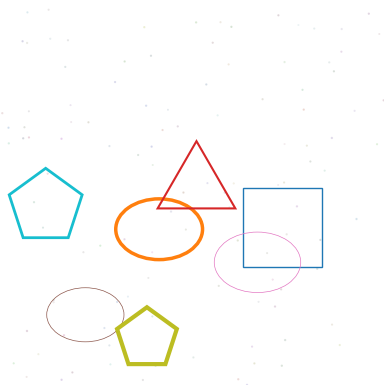[{"shape": "square", "thickness": 1, "radius": 0.51, "center": [0.734, 0.41]}, {"shape": "oval", "thickness": 2.5, "radius": 0.56, "center": [0.413, 0.405]}, {"shape": "triangle", "thickness": 1.5, "radius": 0.58, "center": [0.51, 0.517]}, {"shape": "oval", "thickness": 0.5, "radius": 0.5, "center": [0.222, 0.182]}, {"shape": "oval", "thickness": 0.5, "radius": 0.56, "center": [0.669, 0.319]}, {"shape": "pentagon", "thickness": 3, "radius": 0.41, "center": [0.382, 0.12]}, {"shape": "pentagon", "thickness": 2, "radius": 0.5, "center": [0.119, 0.463]}]